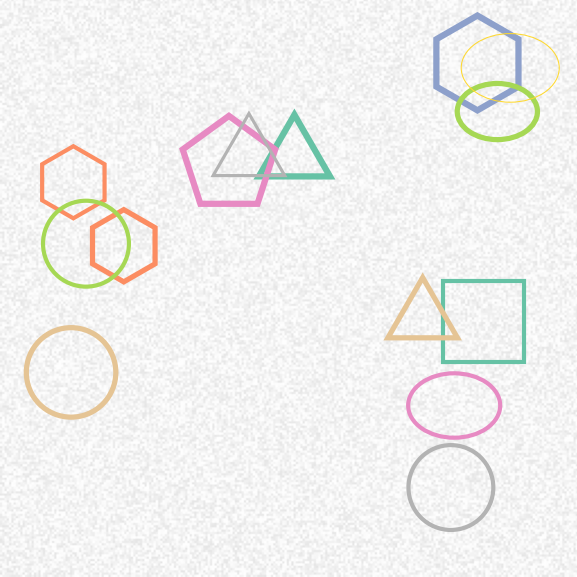[{"shape": "triangle", "thickness": 3, "radius": 0.36, "center": [0.51, 0.729]}, {"shape": "square", "thickness": 2, "radius": 0.35, "center": [0.837, 0.442]}, {"shape": "hexagon", "thickness": 2, "radius": 0.31, "center": [0.127, 0.684]}, {"shape": "hexagon", "thickness": 2.5, "radius": 0.31, "center": [0.214, 0.574]}, {"shape": "hexagon", "thickness": 3, "radius": 0.41, "center": [0.827, 0.89]}, {"shape": "pentagon", "thickness": 3, "radius": 0.42, "center": [0.396, 0.714]}, {"shape": "oval", "thickness": 2, "radius": 0.4, "center": [0.786, 0.297]}, {"shape": "oval", "thickness": 2.5, "radius": 0.35, "center": [0.861, 0.806]}, {"shape": "circle", "thickness": 2, "radius": 0.37, "center": [0.149, 0.577]}, {"shape": "oval", "thickness": 0.5, "radius": 0.42, "center": [0.884, 0.882]}, {"shape": "circle", "thickness": 2.5, "radius": 0.39, "center": [0.123, 0.354]}, {"shape": "triangle", "thickness": 2.5, "radius": 0.35, "center": [0.732, 0.449]}, {"shape": "triangle", "thickness": 1.5, "radius": 0.36, "center": [0.431, 0.731]}, {"shape": "circle", "thickness": 2, "radius": 0.37, "center": [0.781, 0.155]}]